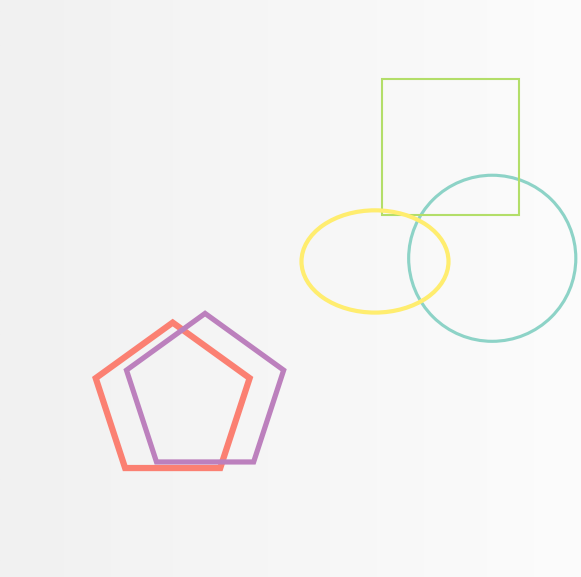[{"shape": "circle", "thickness": 1.5, "radius": 0.72, "center": [0.847, 0.552]}, {"shape": "pentagon", "thickness": 3, "radius": 0.7, "center": [0.297, 0.301]}, {"shape": "square", "thickness": 1, "radius": 0.59, "center": [0.775, 0.745]}, {"shape": "pentagon", "thickness": 2.5, "radius": 0.71, "center": [0.353, 0.314]}, {"shape": "oval", "thickness": 2, "radius": 0.63, "center": [0.645, 0.546]}]